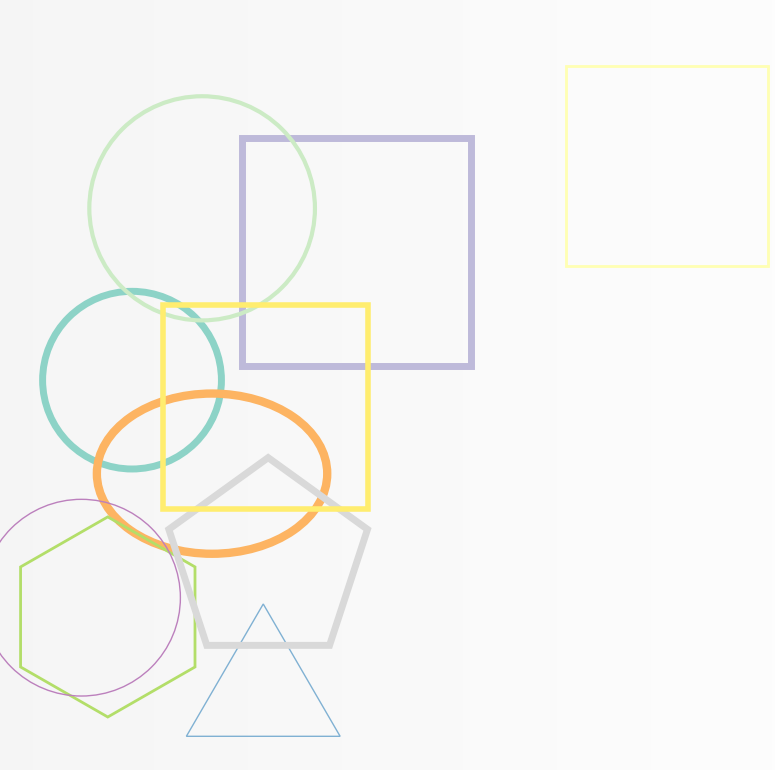[{"shape": "circle", "thickness": 2.5, "radius": 0.58, "center": [0.17, 0.506]}, {"shape": "square", "thickness": 1, "radius": 0.65, "center": [0.861, 0.784]}, {"shape": "square", "thickness": 2.5, "radius": 0.74, "center": [0.461, 0.673]}, {"shape": "triangle", "thickness": 0.5, "radius": 0.57, "center": [0.34, 0.101]}, {"shape": "oval", "thickness": 3, "radius": 0.74, "center": [0.274, 0.385]}, {"shape": "hexagon", "thickness": 1, "radius": 0.65, "center": [0.139, 0.199]}, {"shape": "pentagon", "thickness": 2.5, "radius": 0.67, "center": [0.346, 0.271]}, {"shape": "circle", "thickness": 0.5, "radius": 0.64, "center": [0.105, 0.224]}, {"shape": "circle", "thickness": 1.5, "radius": 0.73, "center": [0.261, 0.729]}, {"shape": "square", "thickness": 2, "radius": 0.66, "center": [0.342, 0.472]}]